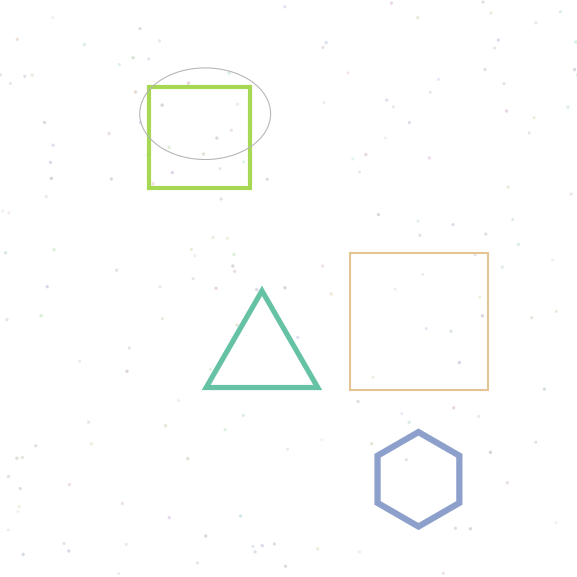[{"shape": "triangle", "thickness": 2.5, "radius": 0.56, "center": [0.454, 0.384]}, {"shape": "hexagon", "thickness": 3, "radius": 0.41, "center": [0.725, 0.169]}, {"shape": "square", "thickness": 2, "radius": 0.44, "center": [0.346, 0.761]}, {"shape": "square", "thickness": 1, "radius": 0.6, "center": [0.726, 0.442]}, {"shape": "oval", "thickness": 0.5, "radius": 0.57, "center": [0.355, 0.802]}]